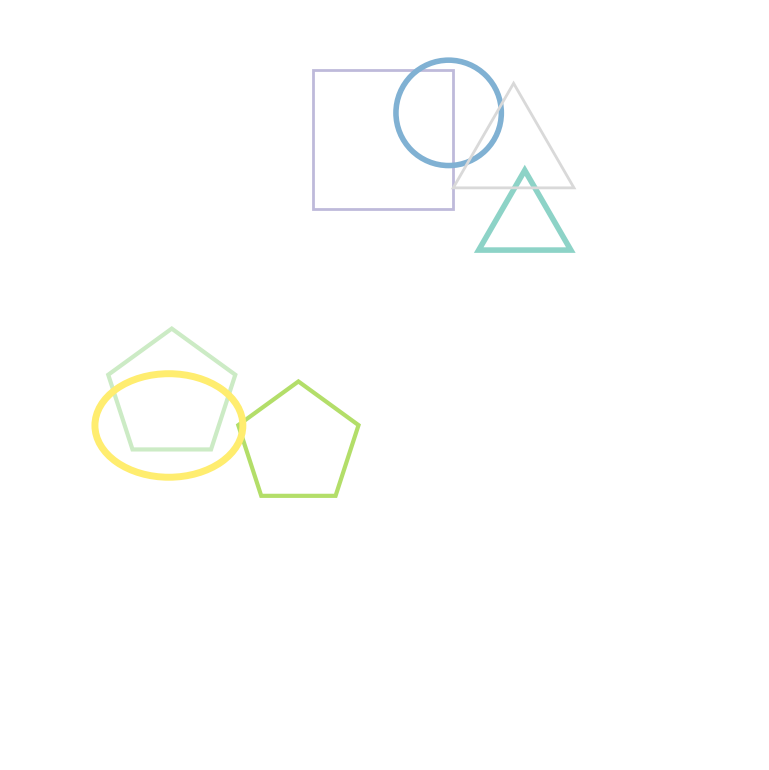[{"shape": "triangle", "thickness": 2, "radius": 0.35, "center": [0.682, 0.71]}, {"shape": "square", "thickness": 1, "radius": 0.45, "center": [0.497, 0.819]}, {"shape": "circle", "thickness": 2, "radius": 0.34, "center": [0.583, 0.853]}, {"shape": "pentagon", "thickness": 1.5, "radius": 0.41, "center": [0.388, 0.422]}, {"shape": "triangle", "thickness": 1, "radius": 0.45, "center": [0.667, 0.801]}, {"shape": "pentagon", "thickness": 1.5, "radius": 0.43, "center": [0.223, 0.486]}, {"shape": "oval", "thickness": 2.5, "radius": 0.48, "center": [0.219, 0.447]}]